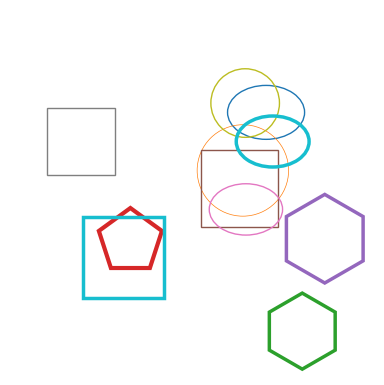[{"shape": "oval", "thickness": 1, "radius": 0.5, "center": [0.691, 0.708]}, {"shape": "circle", "thickness": 0.5, "radius": 0.59, "center": [0.631, 0.557]}, {"shape": "hexagon", "thickness": 2.5, "radius": 0.49, "center": [0.785, 0.14]}, {"shape": "pentagon", "thickness": 3, "radius": 0.43, "center": [0.339, 0.374]}, {"shape": "hexagon", "thickness": 2.5, "radius": 0.58, "center": [0.844, 0.38]}, {"shape": "square", "thickness": 1, "radius": 0.5, "center": [0.623, 0.511]}, {"shape": "oval", "thickness": 1, "radius": 0.48, "center": [0.639, 0.456]}, {"shape": "square", "thickness": 1, "radius": 0.44, "center": [0.211, 0.632]}, {"shape": "circle", "thickness": 1, "radius": 0.45, "center": [0.637, 0.732]}, {"shape": "square", "thickness": 2.5, "radius": 0.53, "center": [0.321, 0.332]}, {"shape": "oval", "thickness": 2.5, "radius": 0.47, "center": [0.708, 0.632]}]